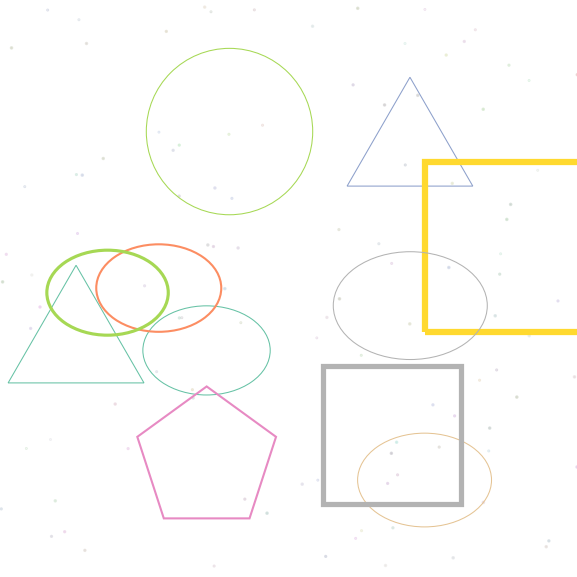[{"shape": "triangle", "thickness": 0.5, "radius": 0.68, "center": [0.132, 0.404]}, {"shape": "oval", "thickness": 0.5, "radius": 0.55, "center": [0.358, 0.392]}, {"shape": "oval", "thickness": 1, "radius": 0.54, "center": [0.275, 0.5]}, {"shape": "triangle", "thickness": 0.5, "radius": 0.63, "center": [0.71, 0.74]}, {"shape": "pentagon", "thickness": 1, "radius": 0.63, "center": [0.358, 0.204]}, {"shape": "circle", "thickness": 0.5, "radius": 0.72, "center": [0.397, 0.771]}, {"shape": "oval", "thickness": 1.5, "radius": 0.53, "center": [0.186, 0.492]}, {"shape": "square", "thickness": 3, "radius": 0.74, "center": [0.884, 0.571]}, {"shape": "oval", "thickness": 0.5, "radius": 0.58, "center": [0.735, 0.168]}, {"shape": "square", "thickness": 2.5, "radius": 0.6, "center": [0.679, 0.246]}, {"shape": "oval", "thickness": 0.5, "radius": 0.67, "center": [0.71, 0.47]}]